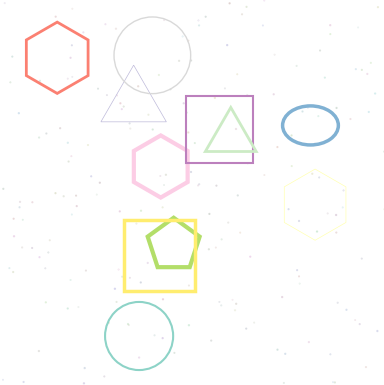[{"shape": "circle", "thickness": 1.5, "radius": 0.44, "center": [0.361, 0.127]}, {"shape": "hexagon", "thickness": 0.5, "radius": 0.46, "center": [0.818, 0.468]}, {"shape": "triangle", "thickness": 0.5, "radius": 0.49, "center": [0.347, 0.733]}, {"shape": "hexagon", "thickness": 2, "radius": 0.46, "center": [0.149, 0.85]}, {"shape": "oval", "thickness": 2.5, "radius": 0.36, "center": [0.806, 0.674]}, {"shape": "pentagon", "thickness": 3, "radius": 0.35, "center": [0.451, 0.363]}, {"shape": "hexagon", "thickness": 3, "radius": 0.4, "center": [0.417, 0.568]}, {"shape": "circle", "thickness": 1, "radius": 0.5, "center": [0.396, 0.856]}, {"shape": "square", "thickness": 1.5, "radius": 0.43, "center": [0.571, 0.664]}, {"shape": "triangle", "thickness": 2, "radius": 0.38, "center": [0.599, 0.645]}, {"shape": "square", "thickness": 2.5, "radius": 0.46, "center": [0.413, 0.336]}]